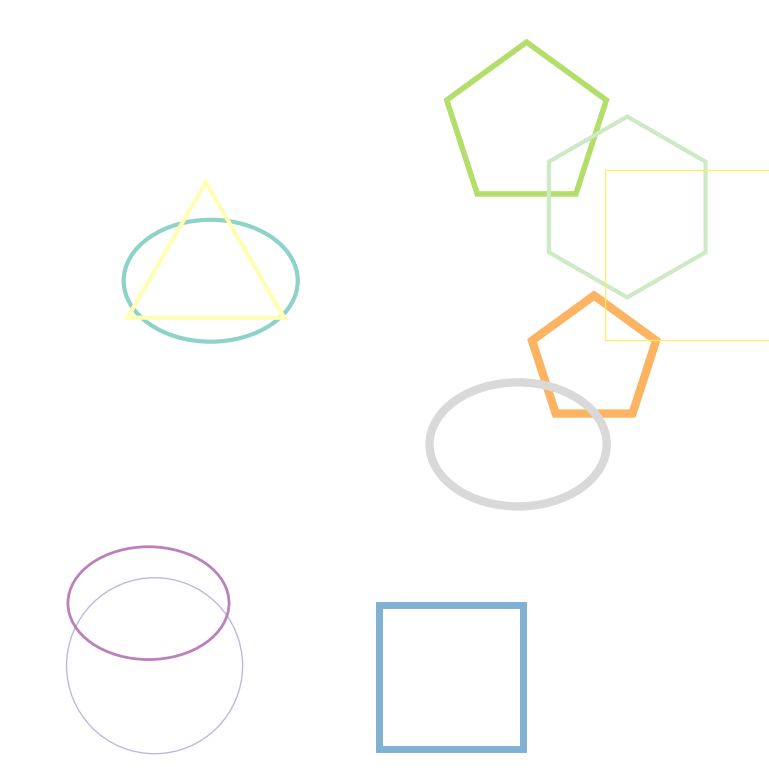[{"shape": "oval", "thickness": 1.5, "radius": 0.57, "center": [0.274, 0.635]}, {"shape": "triangle", "thickness": 1.5, "radius": 0.59, "center": [0.267, 0.646]}, {"shape": "circle", "thickness": 0.5, "radius": 0.57, "center": [0.201, 0.135]}, {"shape": "square", "thickness": 2.5, "radius": 0.47, "center": [0.586, 0.12]}, {"shape": "pentagon", "thickness": 3, "radius": 0.42, "center": [0.772, 0.531]}, {"shape": "pentagon", "thickness": 2, "radius": 0.54, "center": [0.684, 0.836]}, {"shape": "oval", "thickness": 3, "radius": 0.58, "center": [0.673, 0.423]}, {"shape": "oval", "thickness": 1, "radius": 0.52, "center": [0.193, 0.217]}, {"shape": "hexagon", "thickness": 1.5, "radius": 0.59, "center": [0.815, 0.731]}, {"shape": "square", "thickness": 0.5, "radius": 0.55, "center": [0.896, 0.669]}]